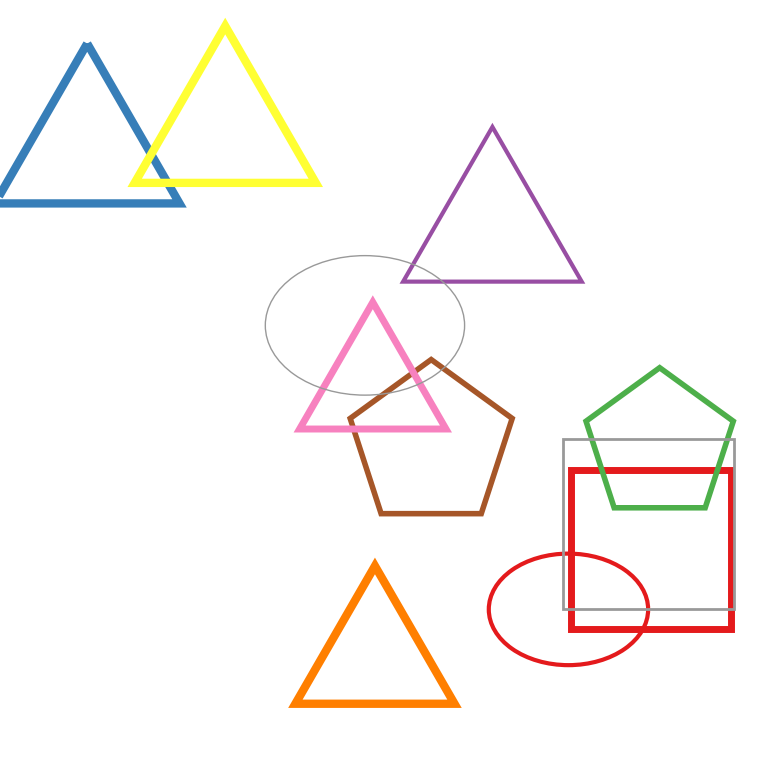[{"shape": "oval", "thickness": 1.5, "radius": 0.52, "center": [0.738, 0.209]}, {"shape": "square", "thickness": 2.5, "radius": 0.52, "center": [0.846, 0.286]}, {"shape": "triangle", "thickness": 3, "radius": 0.69, "center": [0.113, 0.805]}, {"shape": "pentagon", "thickness": 2, "radius": 0.5, "center": [0.857, 0.422]}, {"shape": "triangle", "thickness": 1.5, "radius": 0.67, "center": [0.64, 0.701]}, {"shape": "triangle", "thickness": 3, "radius": 0.6, "center": [0.487, 0.146]}, {"shape": "triangle", "thickness": 3, "radius": 0.68, "center": [0.293, 0.83]}, {"shape": "pentagon", "thickness": 2, "radius": 0.55, "center": [0.56, 0.422]}, {"shape": "triangle", "thickness": 2.5, "radius": 0.55, "center": [0.484, 0.498]}, {"shape": "oval", "thickness": 0.5, "radius": 0.65, "center": [0.474, 0.577]}, {"shape": "square", "thickness": 1, "radius": 0.55, "center": [0.842, 0.319]}]